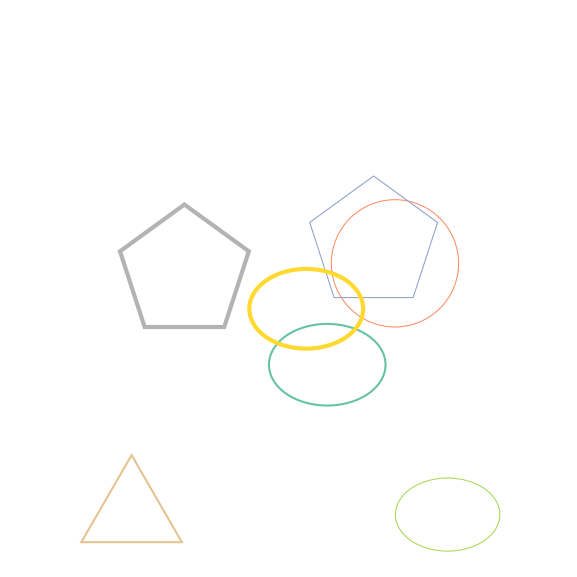[{"shape": "oval", "thickness": 1, "radius": 0.5, "center": [0.567, 0.368]}, {"shape": "circle", "thickness": 0.5, "radius": 0.55, "center": [0.684, 0.543]}, {"shape": "pentagon", "thickness": 0.5, "radius": 0.58, "center": [0.647, 0.578]}, {"shape": "oval", "thickness": 0.5, "radius": 0.45, "center": [0.775, 0.108]}, {"shape": "oval", "thickness": 2, "radius": 0.49, "center": [0.53, 0.464]}, {"shape": "triangle", "thickness": 1, "radius": 0.5, "center": [0.228, 0.111]}, {"shape": "pentagon", "thickness": 2, "radius": 0.59, "center": [0.319, 0.528]}]